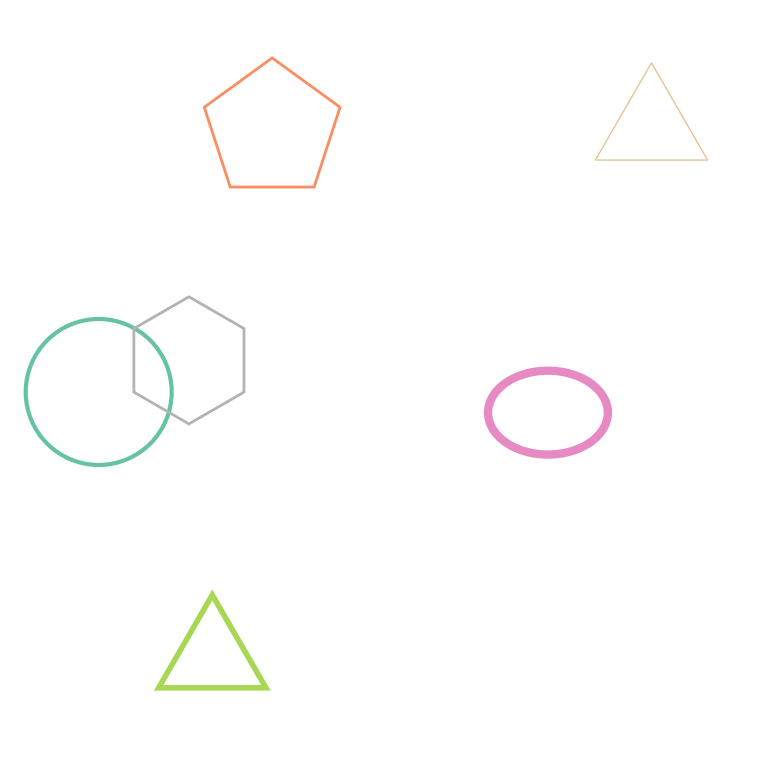[{"shape": "circle", "thickness": 1.5, "radius": 0.47, "center": [0.128, 0.491]}, {"shape": "pentagon", "thickness": 1, "radius": 0.46, "center": [0.353, 0.832]}, {"shape": "oval", "thickness": 3, "radius": 0.39, "center": [0.712, 0.464]}, {"shape": "triangle", "thickness": 2, "radius": 0.4, "center": [0.276, 0.147]}, {"shape": "triangle", "thickness": 0.5, "radius": 0.42, "center": [0.846, 0.834]}, {"shape": "hexagon", "thickness": 1, "radius": 0.41, "center": [0.245, 0.532]}]